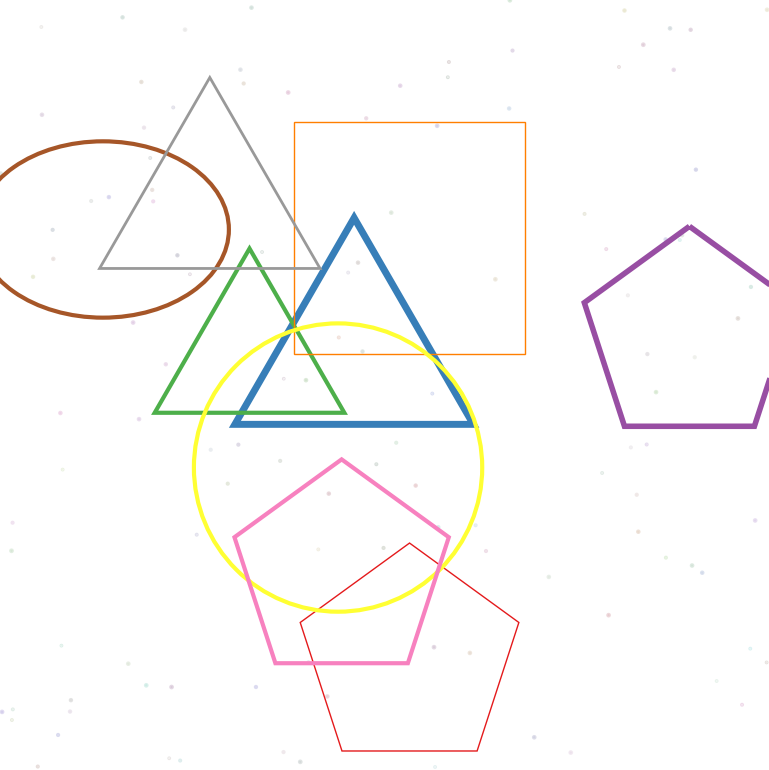[{"shape": "pentagon", "thickness": 0.5, "radius": 0.75, "center": [0.532, 0.145]}, {"shape": "triangle", "thickness": 2.5, "radius": 0.89, "center": [0.46, 0.538]}, {"shape": "triangle", "thickness": 1.5, "radius": 0.71, "center": [0.324, 0.535]}, {"shape": "pentagon", "thickness": 2, "radius": 0.72, "center": [0.895, 0.563]}, {"shape": "square", "thickness": 0.5, "radius": 0.75, "center": [0.532, 0.691]}, {"shape": "circle", "thickness": 1.5, "radius": 0.94, "center": [0.439, 0.393]}, {"shape": "oval", "thickness": 1.5, "radius": 0.82, "center": [0.134, 0.702]}, {"shape": "pentagon", "thickness": 1.5, "radius": 0.73, "center": [0.444, 0.257]}, {"shape": "triangle", "thickness": 1, "radius": 0.83, "center": [0.272, 0.734]}]